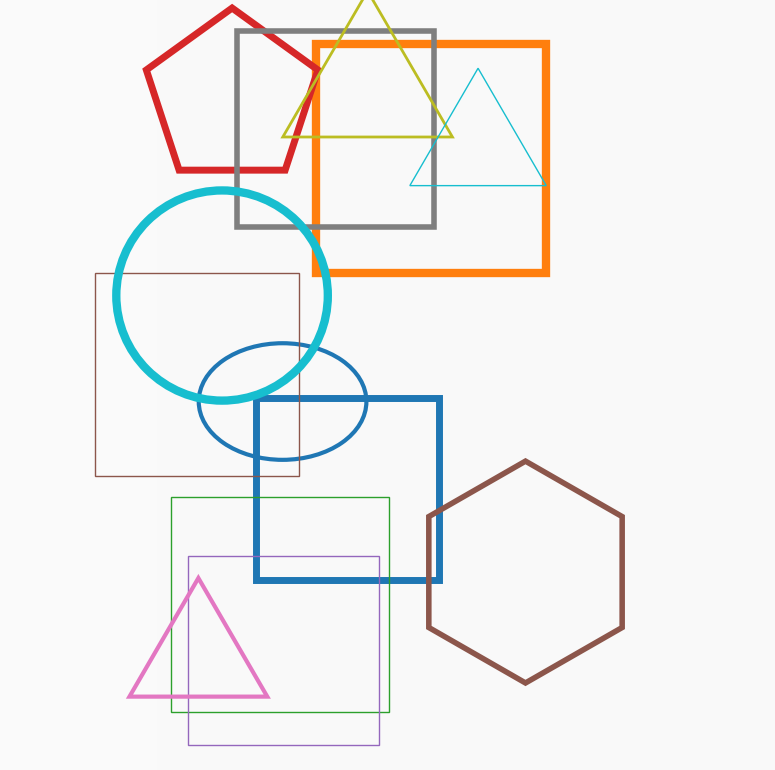[{"shape": "oval", "thickness": 1.5, "radius": 0.54, "center": [0.365, 0.479]}, {"shape": "square", "thickness": 2.5, "radius": 0.59, "center": [0.449, 0.365]}, {"shape": "square", "thickness": 3, "radius": 0.74, "center": [0.556, 0.794]}, {"shape": "square", "thickness": 0.5, "radius": 0.7, "center": [0.361, 0.215]}, {"shape": "pentagon", "thickness": 2.5, "radius": 0.58, "center": [0.3, 0.873]}, {"shape": "square", "thickness": 0.5, "radius": 0.61, "center": [0.366, 0.155]}, {"shape": "square", "thickness": 0.5, "radius": 0.66, "center": [0.255, 0.514]}, {"shape": "hexagon", "thickness": 2, "radius": 0.72, "center": [0.678, 0.257]}, {"shape": "triangle", "thickness": 1.5, "radius": 0.51, "center": [0.256, 0.147]}, {"shape": "square", "thickness": 2, "radius": 0.64, "center": [0.433, 0.833]}, {"shape": "triangle", "thickness": 1, "radius": 0.63, "center": [0.474, 0.885]}, {"shape": "triangle", "thickness": 0.5, "radius": 0.51, "center": [0.617, 0.81]}, {"shape": "circle", "thickness": 3, "radius": 0.68, "center": [0.287, 0.616]}]